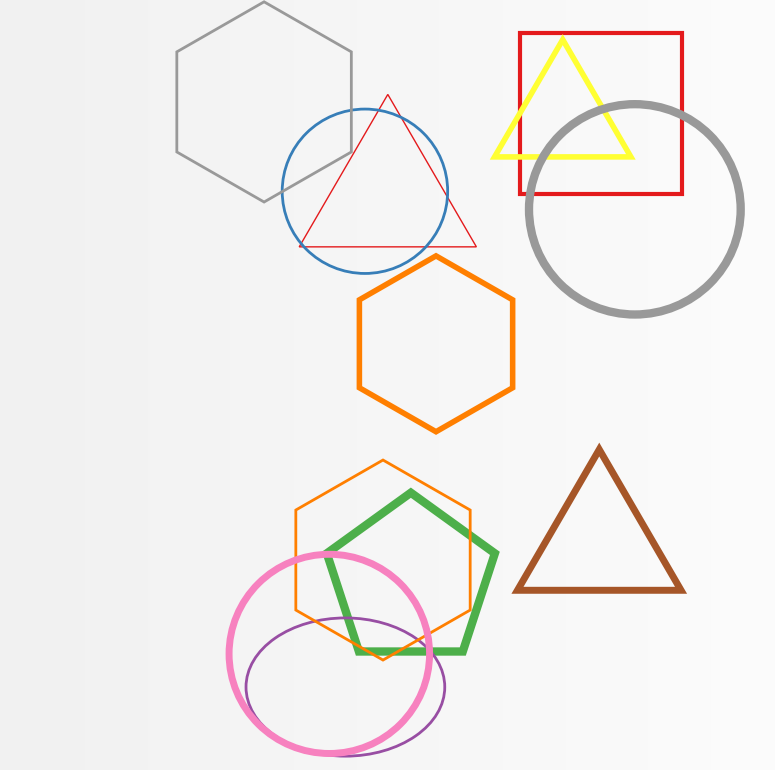[{"shape": "square", "thickness": 1.5, "radius": 0.52, "center": [0.775, 0.853]}, {"shape": "triangle", "thickness": 0.5, "radius": 0.66, "center": [0.5, 0.745]}, {"shape": "circle", "thickness": 1, "radius": 0.53, "center": [0.471, 0.752]}, {"shape": "pentagon", "thickness": 3, "radius": 0.57, "center": [0.53, 0.246]}, {"shape": "oval", "thickness": 1, "radius": 0.64, "center": [0.446, 0.108]}, {"shape": "hexagon", "thickness": 2, "radius": 0.57, "center": [0.563, 0.554]}, {"shape": "hexagon", "thickness": 1, "radius": 0.65, "center": [0.494, 0.273]}, {"shape": "triangle", "thickness": 2, "radius": 0.51, "center": [0.726, 0.847]}, {"shape": "triangle", "thickness": 2.5, "radius": 0.61, "center": [0.773, 0.294]}, {"shape": "circle", "thickness": 2.5, "radius": 0.65, "center": [0.425, 0.151]}, {"shape": "hexagon", "thickness": 1, "radius": 0.65, "center": [0.341, 0.868]}, {"shape": "circle", "thickness": 3, "radius": 0.68, "center": [0.819, 0.728]}]